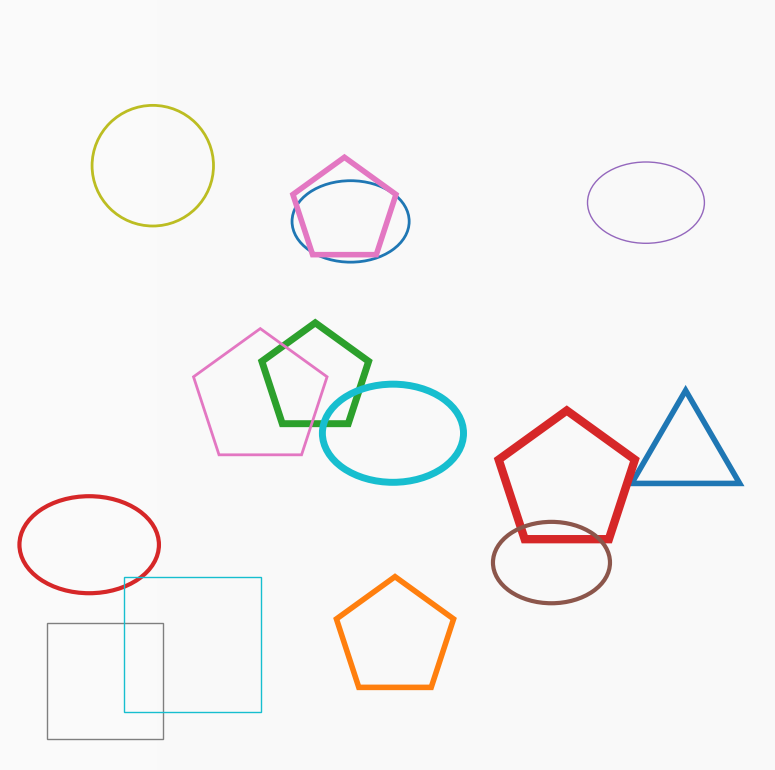[{"shape": "oval", "thickness": 1, "radius": 0.38, "center": [0.452, 0.712]}, {"shape": "triangle", "thickness": 2, "radius": 0.4, "center": [0.885, 0.412]}, {"shape": "pentagon", "thickness": 2, "radius": 0.4, "center": [0.51, 0.172]}, {"shape": "pentagon", "thickness": 2.5, "radius": 0.36, "center": [0.407, 0.508]}, {"shape": "oval", "thickness": 1.5, "radius": 0.45, "center": [0.115, 0.293]}, {"shape": "pentagon", "thickness": 3, "radius": 0.46, "center": [0.731, 0.374]}, {"shape": "oval", "thickness": 0.5, "radius": 0.38, "center": [0.833, 0.737]}, {"shape": "oval", "thickness": 1.5, "radius": 0.38, "center": [0.712, 0.269]}, {"shape": "pentagon", "thickness": 1, "radius": 0.45, "center": [0.336, 0.483]}, {"shape": "pentagon", "thickness": 2, "radius": 0.35, "center": [0.444, 0.726]}, {"shape": "square", "thickness": 0.5, "radius": 0.37, "center": [0.135, 0.116]}, {"shape": "circle", "thickness": 1, "radius": 0.39, "center": [0.197, 0.785]}, {"shape": "square", "thickness": 0.5, "radius": 0.44, "center": [0.249, 0.163]}, {"shape": "oval", "thickness": 2.5, "radius": 0.46, "center": [0.507, 0.437]}]